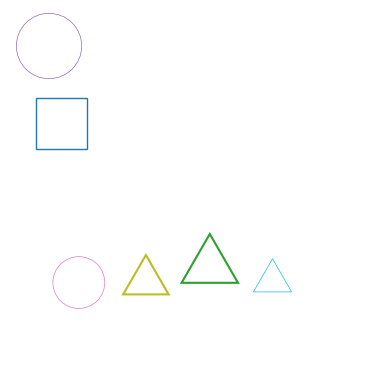[{"shape": "square", "thickness": 1, "radius": 0.33, "center": [0.159, 0.68]}, {"shape": "triangle", "thickness": 1.5, "radius": 0.42, "center": [0.545, 0.308]}, {"shape": "circle", "thickness": 0.5, "radius": 0.42, "center": [0.127, 0.881]}, {"shape": "circle", "thickness": 0.5, "radius": 0.34, "center": [0.205, 0.266]}, {"shape": "triangle", "thickness": 1.5, "radius": 0.34, "center": [0.379, 0.269]}, {"shape": "triangle", "thickness": 0.5, "radius": 0.29, "center": [0.708, 0.27]}]